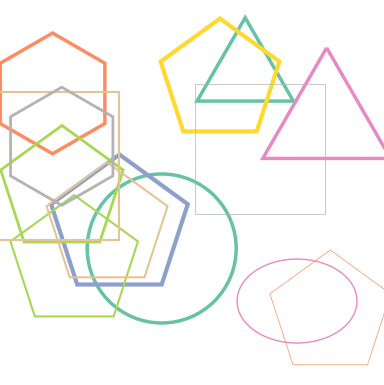[{"shape": "triangle", "thickness": 2.5, "radius": 0.72, "center": [0.637, 0.81]}, {"shape": "circle", "thickness": 2.5, "radius": 0.97, "center": [0.42, 0.355]}, {"shape": "hexagon", "thickness": 2.5, "radius": 0.78, "center": [0.137, 0.757]}, {"shape": "pentagon", "thickness": 0.5, "radius": 0.82, "center": [0.858, 0.186]}, {"shape": "pentagon", "thickness": 3, "radius": 0.93, "center": [0.31, 0.412]}, {"shape": "oval", "thickness": 1, "radius": 0.78, "center": [0.772, 0.218]}, {"shape": "triangle", "thickness": 2.5, "radius": 0.96, "center": [0.848, 0.684]}, {"shape": "pentagon", "thickness": 2, "radius": 0.84, "center": [0.161, 0.507]}, {"shape": "pentagon", "thickness": 1.5, "radius": 0.87, "center": [0.193, 0.319]}, {"shape": "pentagon", "thickness": 3, "radius": 0.81, "center": [0.571, 0.79]}, {"shape": "square", "thickness": 1.5, "radius": 0.96, "center": [0.116, 0.57]}, {"shape": "pentagon", "thickness": 1.5, "radius": 0.83, "center": [0.278, 0.413]}, {"shape": "square", "thickness": 0.5, "radius": 0.85, "center": [0.674, 0.612]}, {"shape": "hexagon", "thickness": 2, "radius": 0.77, "center": [0.16, 0.62]}]